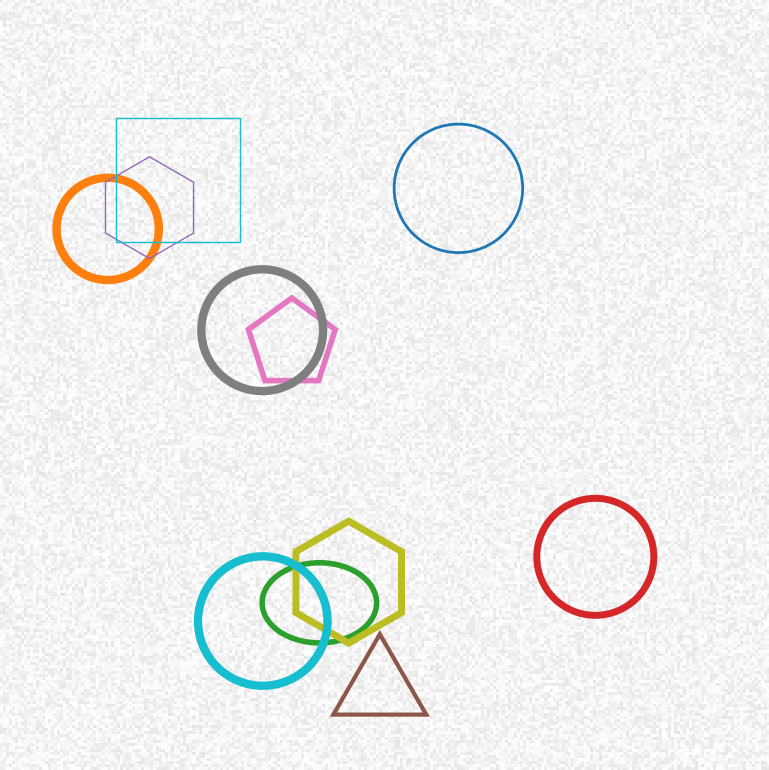[{"shape": "circle", "thickness": 1, "radius": 0.42, "center": [0.595, 0.755]}, {"shape": "circle", "thickness": 3, "radius": 0.33, "center": [0.14, 0.703]}, {"shape": "oval", "thickness": 2, "radius": 0.37, "center": [0.415, 0.217]}, {"shape": "circle", "thickness": 2.5, "radius": 0.38, "center": [0.773, 0.277]}, {"shape": "hexagon", "thickness": 0.5, "radius": 0.33, "center": [0.194, 0.73]}, {"shape": "triangle", "thickness": 1.5, "radius": 0.35, "center": [0.493, 0.107]}, {"shape": "pentagon", "thickness": 2, "radius": 0.3, "center": [0.379, 0.554]}, {"shape": "circle", "thickness": 3, "radius": 0.4, "center": [0.341, 0.571]}, {"shape": "hexagon", "thickness": 2.5, "radius": 0.4, "center": [0.453, 0.244]}, {"shape": "square", "thickness": 0.5, "radius": 0.4, "center": [0.231, 0.767]}, {"shape": "circle", "thickness": 3, "radius": 0.42, "center": [0.341, 0.193]}]